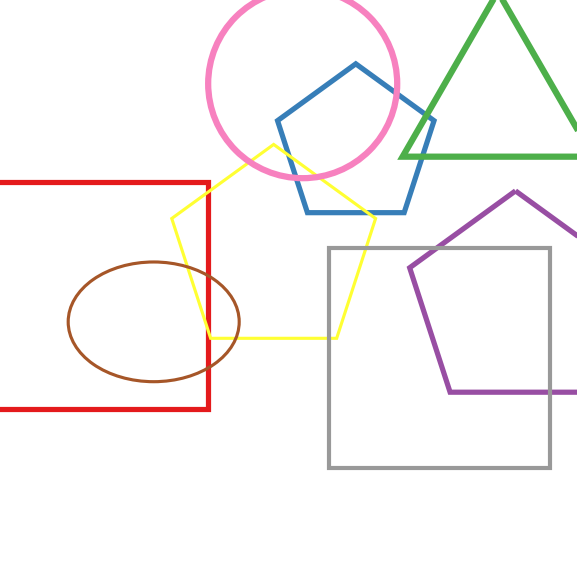[{"shape": "square", "thickness": 2.5, "radius": 0.98, "center": [0.164, 0.487]}, {"shape": "pentagon", "thickness": 2.5, "radius": 0.71, "center": [0.616, 0.746]}, {"shape": "triangle", "thickness": 3, "radius": 0.95, "center": [0.862, 0.823]}, {"shape": "pentagon", "thickness": 2.5, "radius": 0.96, "center": [0.893, 0.476]}, {"shape": "pentagon", "thickness": 1.5, "radius": 0.93, "center": [0.474, 0.563]}, {"shape": "oval", "thickness": 1.5, "radius": 0.74, "center": [0.266, 0.442]}, {"shape": "circle", "thickness": 3, "radius": 0.82, "center": [0.524, 0.854]}, {"shape": "square", "thickness": 2, "radius": 0.96, "center": [0.762, 0.379]}]